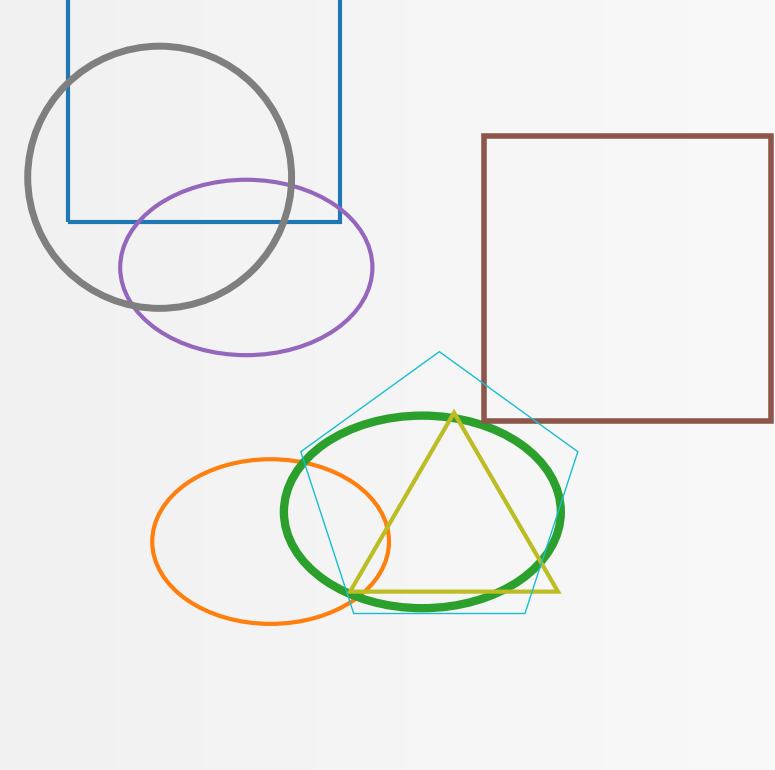[{"shape": "square", "thickness": 1.5, "radius": 0.88, "center": [0.263, 0.888]}, {"shape": "oval", "thickness": 1.5, "radius": 0.76, "center": [0.349, 0.297]}, {"shape": "oval", "thickness": 3, "radius": 0.89, "center": [0.545, 0.335]}, {"shape": "oval", "thickness": 1.5, "radius": 0.81, "center": [0.318, 0.653]}, {"shape": "square", "thickness": 2, "radius": 0.92, "center": [0.809, 0.638]}, {"shape": "circle", "thickness": 2.5, "radius": 0.85, "center": [0.206, 0.77]}, {"shape": "triangle", "thickness": 1.5, "radius": 0.77, "center": [0.586, 0.309]}, {"shape": "pentagon", "thickness": 0.5, "radius": 0.94, "center": [0.567, 0.355]}]